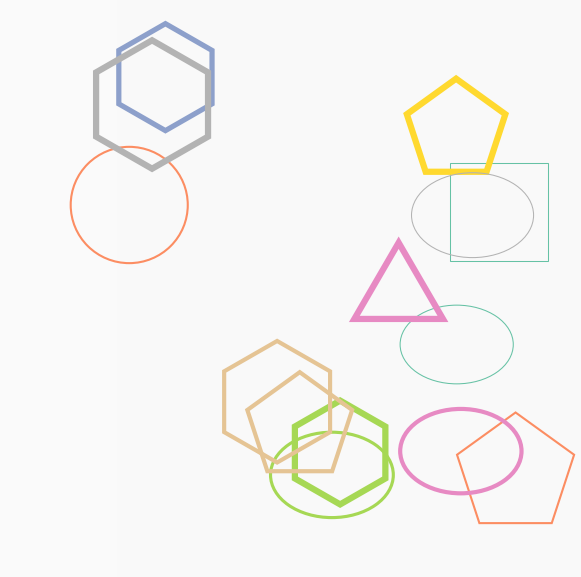[{"shape": "oval", "thickness": 0.5, "radius": 0.49, "center": [0.786, 0.403]}, {"shape": "square", "thickness": 0.5, "radius": 0.42, "center": [0.858, 0.632]}, {"shape": "pentagon", "thickness": 1, "radius": 0.53, "center": [0.887, 0.179]}, {"shape": "circle", "thickness": 1, "radius": 0.5, "center": [0.222, 0.644]}, {"shape": "hexagon", "thickness": 2.5, "radius": 0.46, "center": [0.285, 0.866]}, {"shape": "oval", "thickness": 2, "radius": 0.52, "center": [0.793, 0.218]}, {"shape": "triangle", "thickness": 3, "radius": 0.44, "center": [0.686, 0.491]}, {"shape": "hexagon", "thickness": 3, "radius": 0.45, "center": [0.585, 0.216]}, {"shape": "oval", "thickness": 1.5, "radius": 0.53, "center": [0.571, 0.177]}, {"shape": "pentagon", "thickness": 3, "radius": 0.45, "center": [0.785, 0.774]}, {"shape": "hexagon", "thickness": 2, "radius": 0.53, "center": [0.477, 0.303]}, {"shape": "pentagon", "thickness": 2, "radius": 0.47, "center": [0.516, 0.26]}, {"shape": "oval", "thickness": 0.5, "radius": 0.52, "center": [0.813, 0.627]}, {"shape": "hexagon", "thickness": 3, "radius": 0.56, "center": [0.262, 0.818]}]